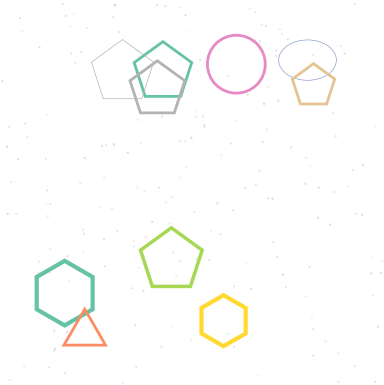[{"shape": "hexagon", "thickness": 3, "radius": 0.42, "center": [0.168, 0.239]}, {"shape": "pentagon", "thickness": 2, "radius": 0.39, "center": [0.423, 0.813]}, {"shape": "triangle", "thickness": 2, "radius": 0.31, "center": [0.22, 0.135]}, {"shape": "oval", "thickness": 0.5, "radius": 0.37, "center": [0.799, 0.844]}, {"shape": "circle", "thickness": 2, "radius": 0.38, "center": [0.614, 0.833]}, {"shape": "pentagon", "thickness": 2.5, "radius": 0.42, "center": [0.445, 0.324]}, {"shape": "hexagon", "thickness": 3, "radius": 0.33, "center": [0.581, 0.167]}, {"shape": "pentagon", "thickness": 2, "radius": 0.29, "center": [0.814, 0.777]}, {"shape": "pentagon", "thickness": 0.5, "radius": 0.42, "center": [0.318, 0.812]}, {"shape": "pentagon", "thickness": 2, "radius": 0.37, "center": [0.409, 0.767]}]